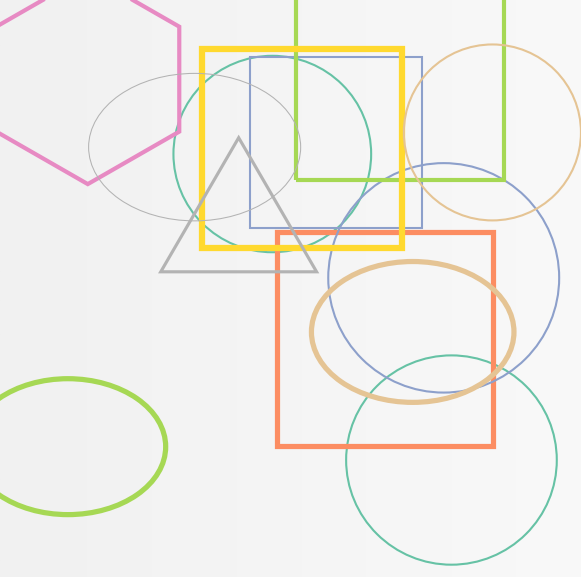[{"shape": "circle", "thickness": 1, "radius": 0.85, "center": [0.468, 0.732]}, {"shape": "circle", "thickness": 1, "radius": 0.91, "center": [0.777, 0.203]}, {"shape": "square", "thickness": 2.5, "radius": 0.93, "center": [0.662, 0.412]}, {"shape": "circle", "thickness": 1, "radius": 0.99, "center": [0.763, 0.518]}, {"shape": "square", "thickness": 1, "radius": 0.74, "center": [0.578, 0.753]}, {"shape": "hexagon", "thickness": 2, "radius": 0.91, "center": [0.151, 0.862]}, {"shape": "oval", "thickness": 2.5, "radius": 0.84, "center": [0.117, 0.226]}, {"shape": "square", "thickness": 2, "radius": 0.89, "center": [0.689, 0.866]}, {"shape": "square", "thickness": 3, "radius": 0.86, "center": [0.519, 0.742]}, {"shape": "circle", "thickness": 1, "radius": 0.76, "center": [0.847, 0.77]}, {"shape": "oval", "thickness": 2.5, "radius": 0.87, "center": [0.71, 0.424]}, {"shape": "oval", "thickness": 0.5, "radius": 0.91, "center": [0.335, 0.744]}, {"shape": "triangle", "thickness": 1.5, "radius": 0.77, "center": [0.411, 0.606]}]